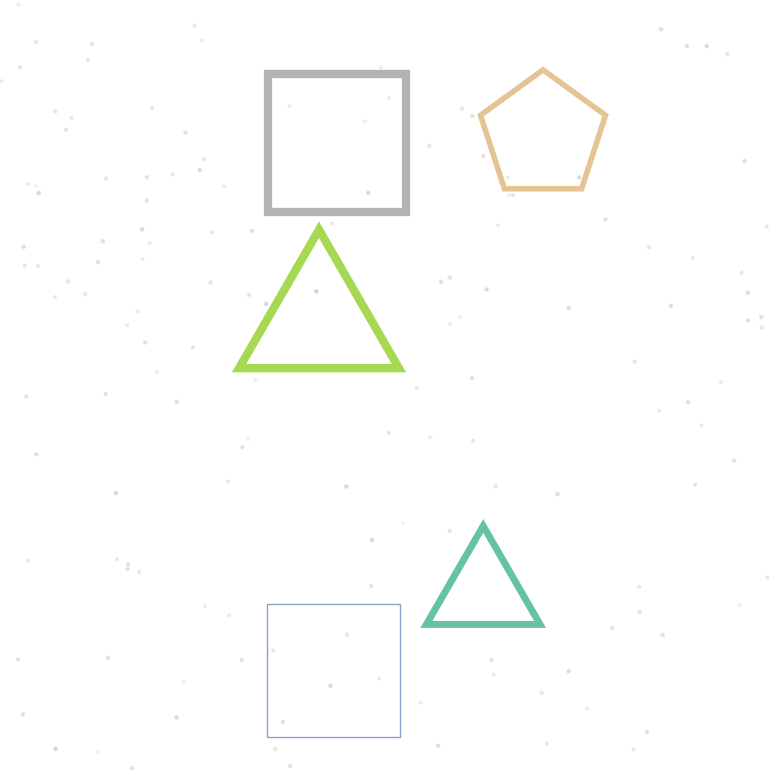[{"shape": "triangle", "thickness": 2.5, "radius": 0.43, "center": [0.628, 0.232]}, {"shape": "square", "thickness": 0.5, "radius": 0.43, "center": [0.433, 0.129]}, {"shape": "triangle", "thickness": 3, "radius": 0.6, "center": [0.414, 0.582]}, {"shape": "pentagon", "thickness": 2, "radius": 0.43, "center": [0.705, 0.824]}, {"shape": "square", "thickness": 3, "radius": 0.45, "center": [0.437, 0.815]}]